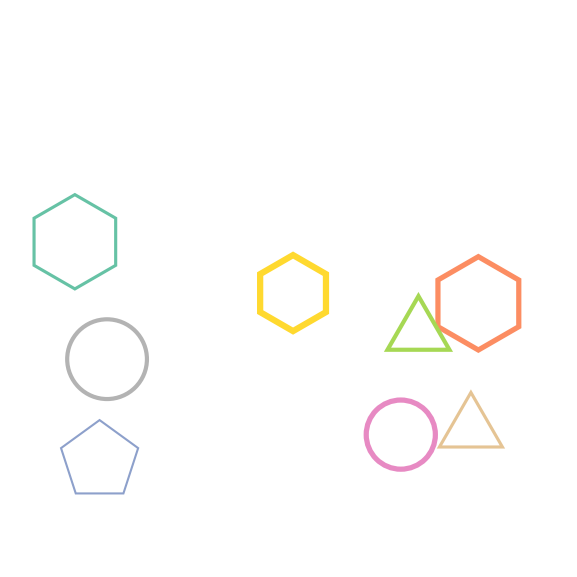[{"shape": "hexagon", "thickness": 1.5, "radius": 0.41, "center": [0.13, 0.58]}, {"shape": "hexagon", "thickness": 2.5, "radius": 0.4, "center": [0.828, 0.474]}, {"shape": "pentagon", "thickness": 1, "radius": 0.35, "center": [0.172, 0.201]}, {"shape": "circle", "thickness": 2.5, "radius": 0.3, "center": [0.694, 0.247]}, {"shape": "triangle", "thickness": 2, "radius": 0.31, "center": [0.725, 0.424]}, {"shape": "hexagon", "thickness": 3, "radius": 0.33, "center": [0.507, 0.492]}, {"shape": "triangle", "thickness": 1.5, "radius": 0.31, "center": [0.815, 0.257]}, {"shape": "circle", "thickness": 2, "radius": 0.35, "center": [0.185, 0.377]}]